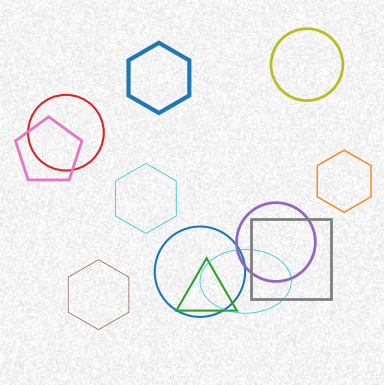[{"shape": "hexagon", "thickness": 3, "radius": 0.46, "center": [0.413, 0.798]}, {"shape": "circle", "thickness": 1.5, "radius": 0.59, "center": [0.519, 0.294]}, {"shape": "hexagon", "thickness": 1, "radius": 0.4, "center": [0.894, 0.529]}, {"shape": "triangle", "thickness": 1.5, "radius": 0.45, "center": [0.537, 0.239]}, {"shape": "circle", "thickness": 1.5, "radius": 0.49, "center": [0.171, 0.655]}, {"shape": "circle", "thickness": 2, "radius": 0.51, "center": [0.717, 0.371]}, {"shape": "hexagon", "thickness": 0.5, "radius": 0.45, "center": [0.256, 0.235]}, {"shape": "pentagon", "thickness": 2, "radius": 0.45, "center": [0.126, 0.606]}, {"shape": "square", "thickness": 2, "radius": 0.52, "center": [0.756, 0.328]}, {"shape": "circle", "thickness": 2, "radius": 0.47, "center": [0.797, 0.832]}, {"shape": "hexagon", "thickness": 0.5, "radius": 0.46, "center": [0.379, 0.484]}, {"shape": "oval", "thickness": 0.5, "radius": 0.59, "center": [0.638, 0.27]}]